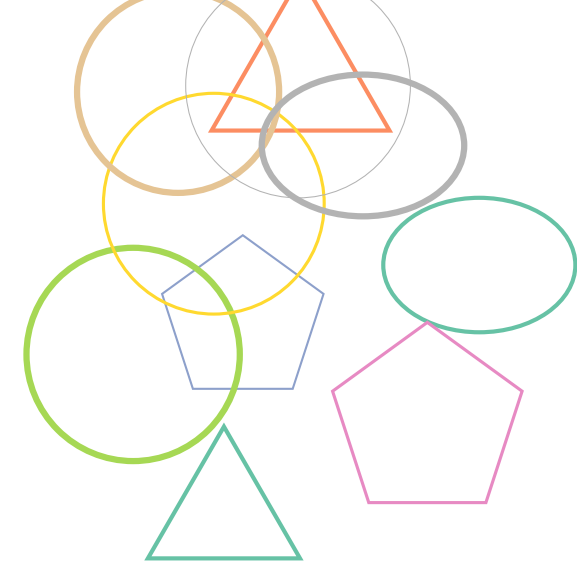[{"shape": "oval", "thickness": 2, "radius": 0.83, "center": [0.83, 0.54]}, {"shape": "triangle", "thickness": 2, "radius": 0.76, "center": [0.388, 0.108]}, {"shape": "triangle", "thickness": 2, "radius": 0.89, "center": [0.52, 0.862]}, {"shape": "pentagon", "thickness": 1, "radius": 0.74, "center": [0.42, 0.445]}, {"shape": "pentagon", "thickness": 1.5, "radius": 0.86, "center": [0.74, 0.268]}, {"shape": "circle", "thickness": 3, "radius": 0.92, "center": [0.231, 0.385]}, {"shape": "circle", "thickness": 1.5, "radius": 0.96, "center": [0.37, 0.646]}, {"shape": "circle", "thickness": 3, "radius": 0.87, "center": [0.308, 0.84]}, {"shape": "circle", "thickness": 0.5, "radius": 0.97, "center": [0.516, 0.851]}, {"shape": "oval", "thickness": 3, "radius": 0.88, "center": [0.629, 0.747]}]